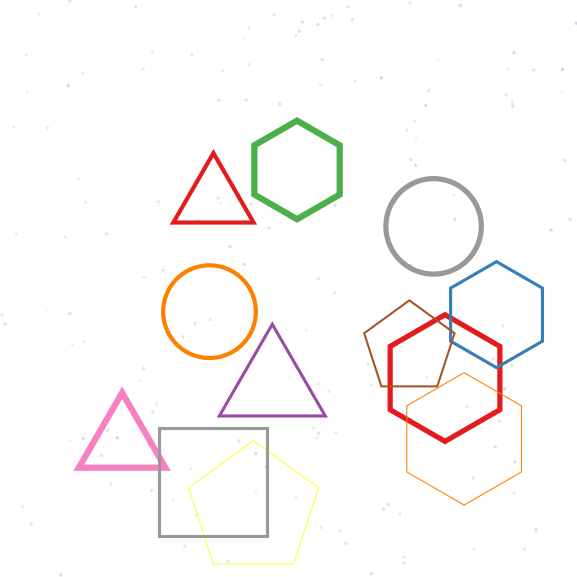[{"shape": "hexagon", "thickness": 2.5, "radius": 0.55, "center": [0.771, 0.344]}, {"shape": "triangle", "thickness": 2, "radius": 0.4, "center": [0.37, 0.654]}, {"shape": "hexagon", "thickness": 1.5, "radius": 0.46, "center": [0.86, 0.454]}, {"shape": "hexagon", "thickness": 3, "radius": 0.43, "center": [0.514, 0.705]}, {"shape": "triangle", "thickness": 1.5, "radius": 0.53, "center": [0.472, 0.332]}, {"shape": "circle", "thickness": 2, "radius": 0.4, "center": [0.363, 0.459]}, {"shape": "hexagon", "thickness": 0.5, "radius": 0.57, "center": [0.804, 0.239]}, {"shape": "pentagon", "thickness": 0.5, "radius": 0.59, "center": [0.439, 0.118]}, {"shape": "pentagon", "thickness": 1, "radius": 0.41, "center": [0.709, 0.397]}, {"shape": "triangle", "thickness": 3, "radius": 0.43, "center": [0.211, 0.233]}, {"shape": "circle", "thickness": 2.5, "radius": 0.41, "center": [0.751, 0.607]}, {"shape": "square", "thickness": 1.5, "radius": 0.47, "center": [0.369, 0.165]}]